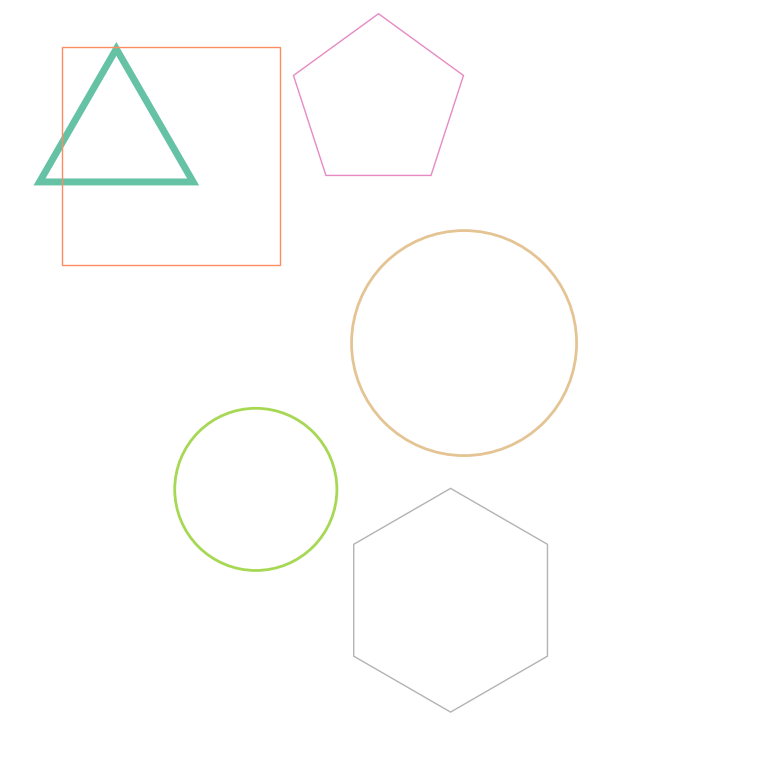[{"shape": "triangle", "thickness": 2.5, "radius": 0.58, "center": [0.151, 0.821]}, {"shape": "square", "thickness": 0.5, "radius": 0.71, "center": [0.222, 0.797]}, {"shape": "pentagon", "thickness": 0.5, "radius": 0.58, "center": [0.492, 0.866]}, {"shape": "circle", "thickness": 1, "radius": 0.53, "center": [0.332, 0.364]}, {"shape": "circle", "thickness": 1, "radius": 0.73, "center": [0.603, 0.554]}, {"shape": "hexagon", "thickness": 0.5, "radius": 0.73, "center": [0.585, 0.22]}]